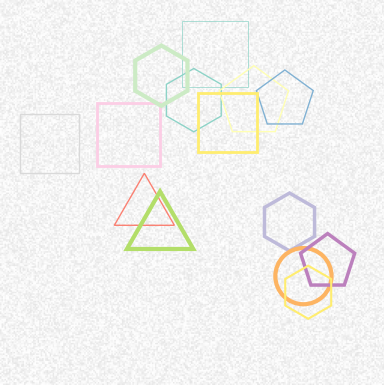[{"shape": "square", "thickness": 0.5, "radius": 0.43, "center": [0.558, 0.859]}, {"shape": "hexagon", "thickness": 1, "radius": 0.41, "center": [0.503, 0.74]}, {"shape": "pentagon", "thickness": 1, "radius": 0.47, "center": [0.659, 0.735]}, {"shape": "hexagon", "thickness": 2.5, "radius": 0.38, "center": [0.752, 0.424]}, {"shape": "triangle", "thickness": 1, "radius": 0.45, "center": [0.375, 0.46]}, {"shape": "pentagon", "thickness": 1, "radius": 0.39, "center": [0.74, 0.741]}, {"shape": "circle", "thickness": 3, "radius": 0.36, "center": [0.788, 0.283]}, {"shape": "triangle", "thickness": 3, "radius": 0.5, "center": [0.416, 0.403]}, {"shape": "square", "thickness": 2, "radius": 0.41, "center": [0.335, 0.65]}, {"shape": "square", "thickness": 1, "radius": 0.38, "center": [0.129, 0.628]}, {"shape": "pentagon", "thickness": 2.5, "radius": 0.37, "center": [0.851, 0.319]}, {"shape": "hexagon", "thickness": 3, "radius": 0.39, "center": [0.419, 0.803]}, {"shape": "square", "thickness": 2, "radius": 0.38, "center": [0.591, 0.682]}, {"shape": "hexagon", "thickness": 1.5, "radius": 0.34, "center": [0.801, 0.241]}]